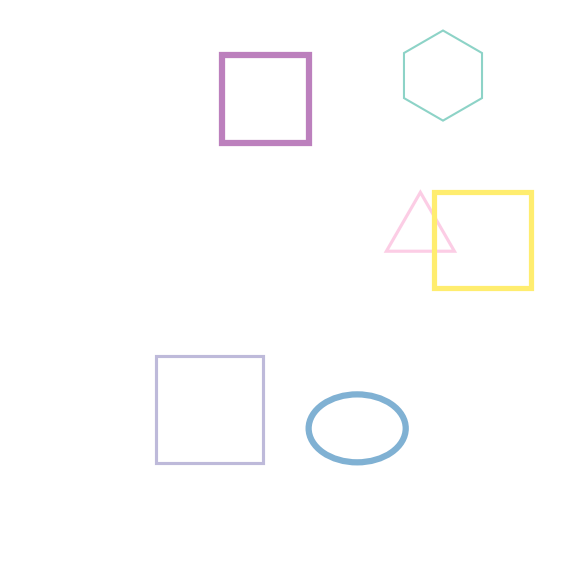[{"shape": "hexagon", "thickness": 1, "radius": 0.39, "center": [0.767, 0.868]}, {"shape": "square", "thickness": 1.5, "radius": 0.46, "center": [0.363, 0.29]}, {"shape": "oval", "thickness": 3, "radius": 0.42, "center": [0.618, 0.257]}, {"shape": "triangle", "thickness": 1.5, "radius": 0.34, "center": [0.728, 0.598]}, {"shape": "square", "thickness": 3, "radius": 0.38, "center": [0.46, 0.827]}, {"shape": "square", "thickness": 2.5, "radius": 0.42, "center": [0.836, 0.583]}]